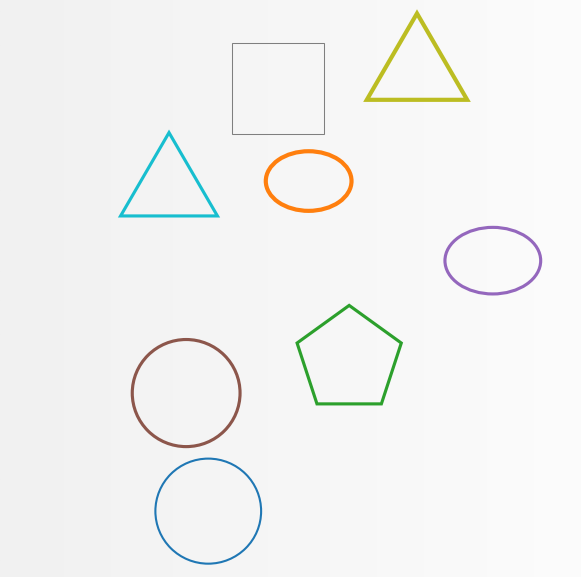[{"shape": "circle", "thickness": 1, "radius": 0.45, "center": [0.358, 0.114]}, {"shape": "oval", "thickness": 2, "radius": 0.37, "center": [0.531, 0.686]}, {"shape": "pentagon", "thickness": 1.5, "radius": 0.47, "center": [0.601, 0.376]}, {"shape": "oval", "thickness": 1.5, "radius": 0.41, "center": [0.848, 0.548]}, {"shape": "circle", "thickness": 1.5, "radius": 0.46, "center": [0.32, 0.319]}, {"shape": "square", "thickness": 0.5, "radius": 0.39, "center": [0.479, 0.846]}, {"shape": "triangle", "thickness": 2, "radius": 0.5, "center": [0.717, 0.876]}, {"shape": "triangle", "thickness": 1.5, "radius": 0.48, "center": [0.291, 0.673]}]